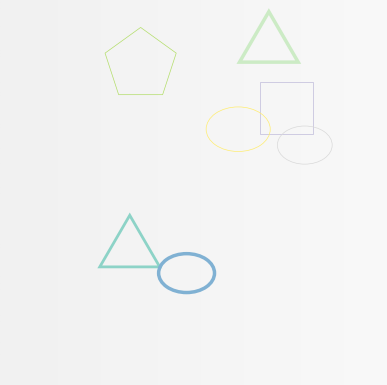[{"shape": "triangle", "thickness": 2, "radius": 0.45, "center": [0.335, 0.351]}, {"shape": "square", "thickness": 0.5, "radius": 0.34, "center": [0.738, 0.719]}, {"shape": "oval", "thickness": 2.5, "radius": 0.36, "center": [0.481, 0.291]}, {"shape": "pentagon", "thickness": 0.5, "radius": 0.48, "center": [0.363, 0.832]}, {"shape": "oval", "thickness": 0.5, "radius": 0.35, "center": [0.786, 0.623]}, {"shape": "triangle", "thickness": 2.5, "radius": 0.44, "center": [0.694, 0.882]}, {"shape": "oval", "thickness": 0.5, "radius": 0.41, "center": [0.615, 0.664]}]